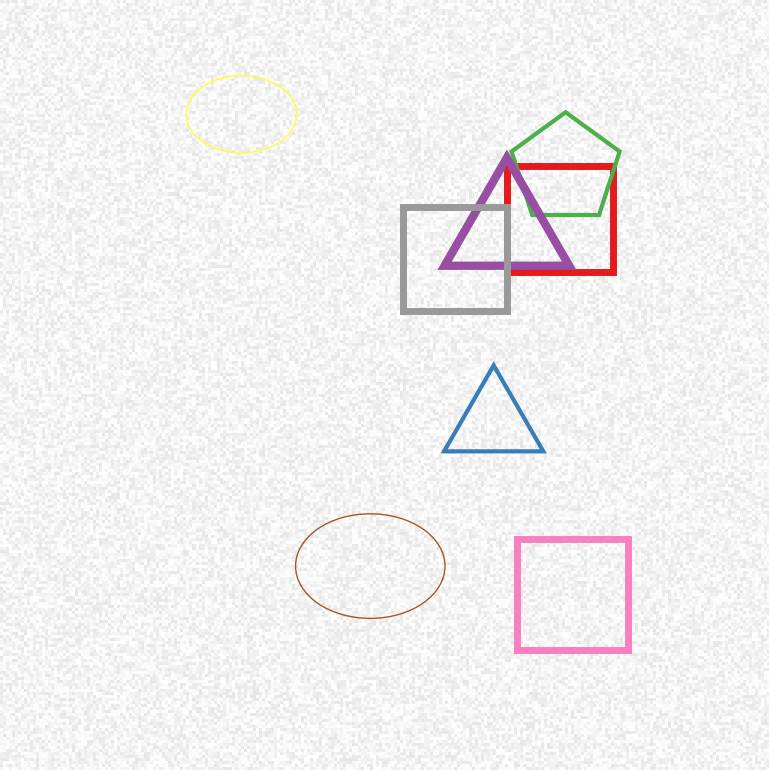[{"shape": "square", "thickness": 2.5, "radius": 0.34, "center": [0.727, 0.716]}, {"shape": "triangle", "thickness": 1.5, "radius": 0.37, "center": [0.641, 0.451]}, {"shape": "pentagon", "thickness": 1.5, "radius": 0.37, "center": [0.735, 0.78]}, {"shape": "triangle", "thickness": 3, "radius": 0.47, "center": [0.658, 0.702]}, {"shape": "oval", "thickness": 0.5, "radius": 0.36, "center": [0.313, 0.852]}, {"shape": "oval", "thickness": 0.5, "radius": 0.49, "center": [0.481, 0.265]}, {"shape": "square", "thickness": 2.5, "radius": 0.36, "center": [0.743, 0.228]}, {"shape": "square", "thickness": 2.5, "radius": 0.34, "center": [0.59, 0.663]}]